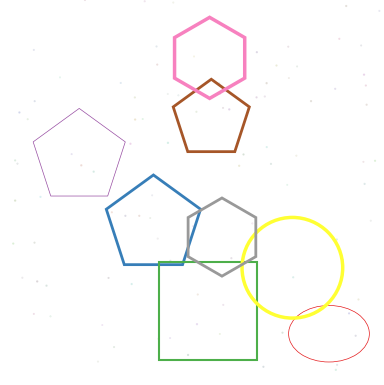[{"shape": "oval", "thickness": 0.5, "radius": 0.52, "center": [0.854, 0.133]}, {"shape": "pentagon", "thickness": 2, "radius": 0.64, "center": [0.399, 0.417]}, {"shape": "square", "thickness": 1.5, "radius": 0.63, "center": [0.54, 0.192]}, {"shape": "pentagon", "thickness": 0.5, "radius": 0.63, "center": [0.206, 0.593]}, {"shape": "circle", "thickness": 2.5, "radius": 0.65, "center": [0.759, 0.305]}, {"shape": "pentagon", "thickness": 2, "radius": 0.52, "center": [0.549, 0.69]}, {"shape": "hexagon", "thickness": 2.5, "radius": 0.53, "center": [0.545, 0.85]}, {"shape": "hexagon", "thickness": 2, "radius": 0.51, "center": [0.577, 0.384]}]